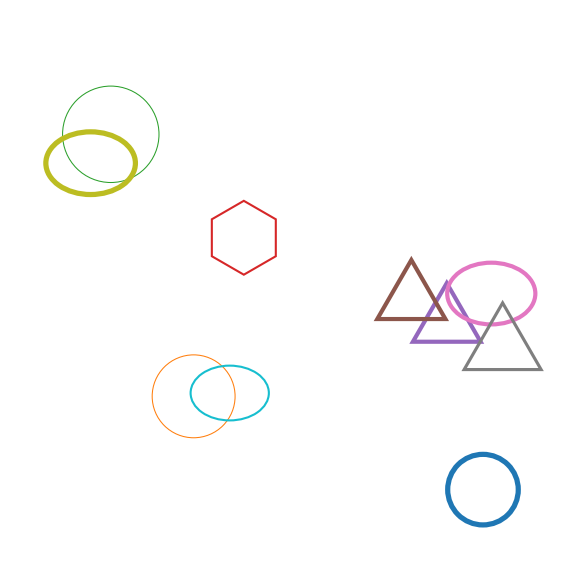[{"shape": "circle", "thickness": 2.5, "radius": 0.31, "center": [0.836, 0.151]}, {"shape": "circle", "thickness": 0.5, "radius": 0.36, "center": [0.335, 0.313]}, {"shape": "circle", "thickness": 0.5, "radius": 0.42, "center": [0.192, 0.767]}, {"shape": "hexagon", "thickness": 1, "radius": 0.32, "center": [0.422, 0.587]}, {"shape": "triangle", "thickness": 2, "radius": 0.34, "center": [0.774, 0.441]}, {"shape": "triangle", "thickness": 2, "radius": 0.34, "center": [0.712, 0.481]}, {"shape": "oval", "thickness": 2, "radius": 0.38, "center": [0.851, 0.491]}, {"shape": "triangle", "thickness": 1.5, "radius": 0.38, "center": [0.87, 0.398]}, {"shape": "oval", "thickness": 2.5, "radius": 0.39, "center": [0.157, 0.717]}, {"shape": "oval", "thickness": 1, "radius": 0.34, "center": [0.398, 0.319]}]